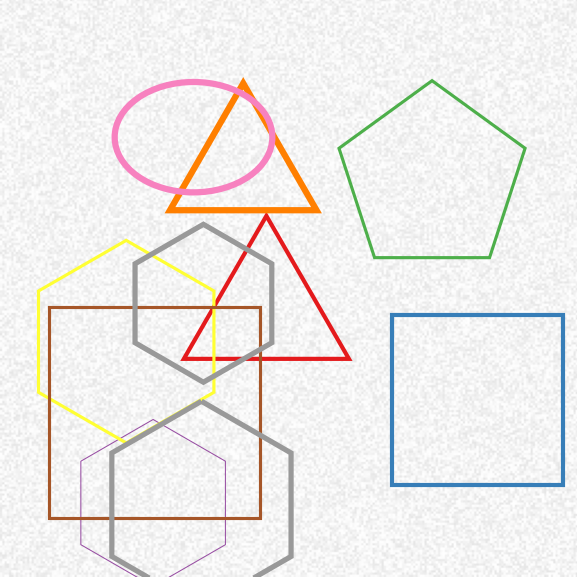[{"shape": "triangle", "thickness": 2, "radius": 0.83, "center": [0.461, 0.46]}, {"shape": "square", "thickness": 2, "radius": 0.74, "center": [0.827, 0.307]}, {"shape": "pentagon", "thickness": 1.5, "radius": 0.85, "center": [0.748, 0.69]}, {"shape": "hexagon", "thickness": 0.5, "radius": 0.72, "center": [0.265, 0.128]}, {"shape": "triangle", "thickness": 3, "radius": 0.73, "center": [0.421, 0.708]}, {"shape": "hexagon", "thickness": 1.5, "radius": 0.88, "center": [0.219, 0.408]}, {"shape": "square", "thickness": 1.5, "radius": 0.91, "center": [0.268, 0.284]}, {"shape": "oval", "thickness": 3, "radius": 0.68, "center": [0.335, 0.762]}, {"shape": "hexagon", "thickness": 2.5, "radius": 0.9, "center": [0.349, 0.125]}, {"shape": "hexagon", "thickness": 2.5, "radius": 0.68, "center": [0.352, 0.474]}]